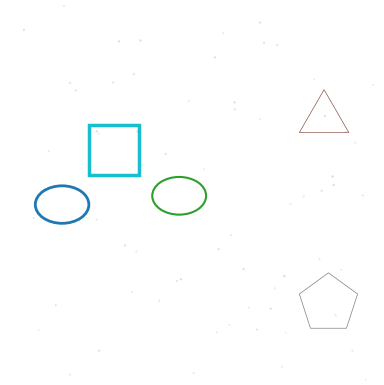[{"shape": "oval", "thickness": 2, "radius": 0.35, "center": [0.161, 0.469]}, {"shape": "oval", "thickness": 1.5, "radius": 0.35, "center": [0.465, 0.491]}, {"shape": "triangle", "thickness": 0.5, "radius": 0.37, "center": [0.842, 0.693]}, {"shape": "pentagon", "thickness": 0.5, "radius": 0.4, "center": [0.853, 0.212]}, {"shape": "square", "thickness": 2.5, "radius": 0.33, "center": [0.296, 0.61]}]